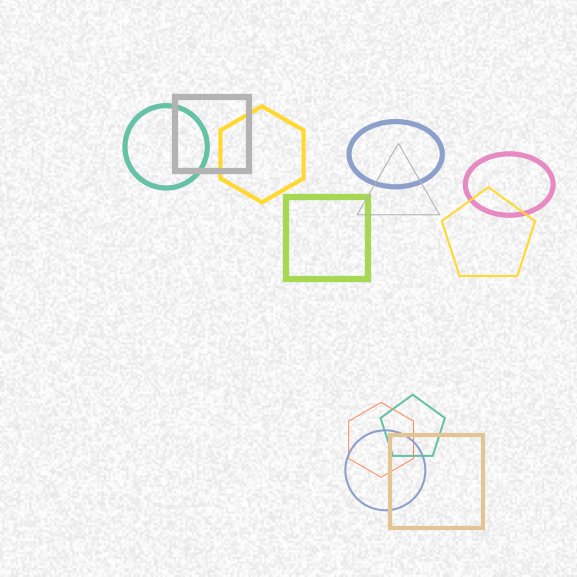[{"shape": "circle", "thickness": 2.5, "radius": 0.36, "center": [0.288, 0.745]}, {"shape": "pentagon", "thickness": 1, "radius": 0.29, "center": [0.715, 0.257]}, {"shape": "hexagon", "thickness": 0.5, "radius": 0.32, "center": [0.66, 0.238]}, {"shape": "oval", "thickness": 2.5, "radius": 0.4, "center": [0.685, 0.732]}, {"shape": "circle", "thickness": 1, "radius": 0.35, "center": [0.667, 0.185]}, {"shape": "oval", "thickness": 2.5, "radius": 0.38, "center": [0.882, 0.68]}, {"shape": "square", "thickness": 3, "radius": 0.36, "center": [0.567, 0.587]}, {"shape": "pentagon", "thickness": 1, "radius": 0.43, "center": [0.846, 0.59]}, {"shape": "hexagon", "thickness": 2, "radius": 0.42, "center": [0.454, 0.732]}, {"shape": "square", "thickness": 2, "radius": 0.4, "center": [0.756, 0.165]}, {"shape": "triangle", "thickness": 0.5, "radius": 0.41, "center": [0.69, 0.668]}, {"shape": "square", "thickness": 3, "radius": 0.32, "center": [0.367, 0.767]}]